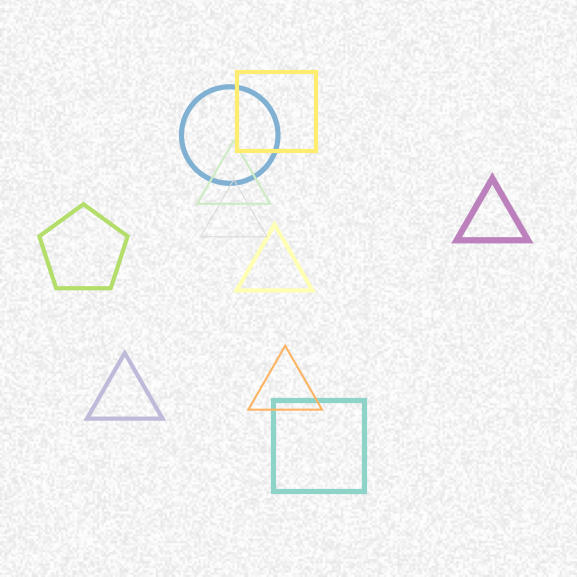[{"shape": "square", "thickness": 2.5, "radius": 0.4, "center": [0.552, 0.228]}, {"shape": "triangle", "thickness": 2, "radius": 0.38, "center": [0.475, 0.534]}, {"shape": "triangle", "thickness": 2, "radius": 0.38, "center": [0.216, 0.312]}, {"shape": "circle", "thickness": 2.5, "radius": 0.42, "center": [0.398, 0.765]}, {"shape": "triangle", "thickness": 1, "radius": 0.37, "center": [0.494, 0.327]}, {"shape": "pentagon", "thickness": 2, "radius": 0.4, "center": [0.145, 0.565]}, {"shape": "triangle", "thickness": 0.5, "radius": 0.33, "center": [0.405, 0.622]}, {"shape": "triangle", "thickness": 3, "radius": 0.36, "center": [0.853, 0.619]}, {"shape": "triangle", "thickness": 1, "radius": 0.36, "center": [0.405, 0.683]}, {"shape": "square", "thickness": 2, "radius": 0.34, "center": [0.479, 0.806]}]